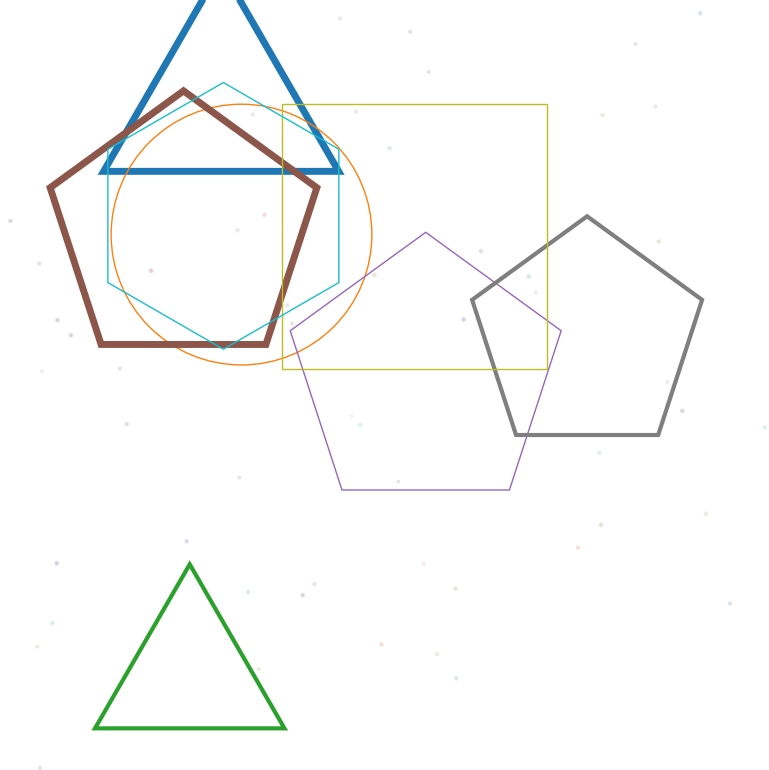[{"shape": "triangle", "thickness": 2.5, "radius": 0.88, "center": [0.287, 0.866]}, {"shape": "circle", "thickness": 0.5, "radius": 0.85, "center": [0.314, 0.695]}, {"shape": "triangle", "thickness": 1.5, "radius": 0.71, "center": [0.246, 0.125]}, {"shape": "pentagon", "thickness": 0.5, "radius": 0.92, "center": [0.553, 0.513]}, {"shape": "pentagon", "thickness": 2.5, "radius": 0.91, "center": [0.238, 0.7]}, {"shape": "pentagon", "thickness": 1.5, "radius": 0.79, "center": [0.762, 0.562]}, {"shape": "square", "thickness": 0.5, "radius": 0.86, "center": [0.538, 0.693]}, {"shape": "hexagon", "thickness": 0.5, "radius": 0.87, "center": [0.29, 0.72]}]